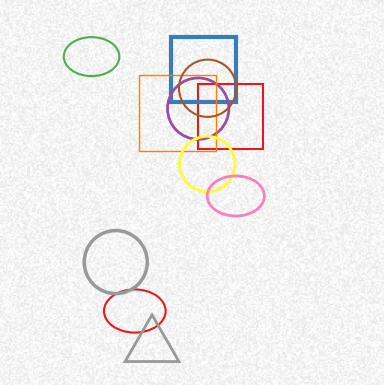[{"shape": "oval", "thickness": 1.5, "radius": 0.4, "center": [0.35, 0.192]}, {"shape": "square", "thickness": 1.5, "radius": 0.42, "center": [0.599, 0.698]}, {"shape": "square", "thickness": 3, "radius": 0.42, "center": [0.53, 0.819]}, {"shape": "oval", "thickness": 1.5, "radius": 0.36, "center": [0.238, 0.853]}, {"shape": "circle", "thickness": 2, "radius": 0.4, "center": [0.515, 0.718]}, {"shape": "square", "thickness": 1, "radius": 0.5, "center": [0.461, 0.706]}, {"shape": "circle", "thickness": 2, "radius": 0.36, "center": [0.538, 0.574]}, {"shape": "circle", "thickness": 1.5, "radius": 0.37, "center": [0.539, 0.771]}, {"shape": "oval", "thickness": 2, "radius": 0.37, "center": [0.612, 0.491]}, {"shape": "triangle", "thickness": 2, "radius": 0.4, "center": [0.395, 0.101]}, {"shape": "circle", "thickness": 2.5, "radius": 0.41, "center": [0.301, 0.319]}]